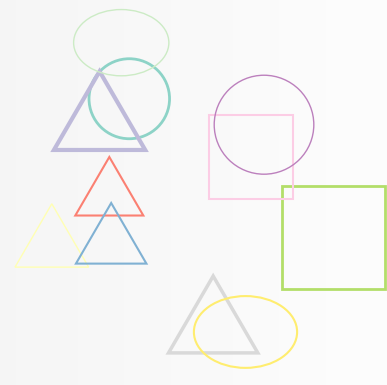[{"shape": "circle", "thickness": 2, "radius": 0.52, "center": [0.334, 0.744]}, {"shape": "triangle", "thickness": 1, "radius": 0.55, "center": [0.134, 0.361]}, {"shape": "triangle", "thickness": 3, "radius": 0.68, "center": [0.257, 0.678]}, {"shape": "triangle", "thickness": 1.5, "radius": 0.51, "center": [0.282, 0.491]}, {"shape": "triangle", "thickness": 1.5, "radius": 0.52, "center": [0.287, 0.368]}, {"shape": "square", "thickness": 2, "radius": 0.67, "center": [0.861, 0.382]}, {"shape": "square", "thickness": 1.5, "radius": 0.54, "center": [0.648, 0.592]}, {"shape": "triangle", "thickness": 2.5, "radius": 0.67, "center": [0.55, 0.15]}, {"shape": "circle", "thickness": 1, "radius": 0.64, "center": [0.681, 0.676]}, {"shape": "oval", "thickness": 1, "radius": 0.61, "center": [0.313, 0.889]}, {"shape": "oval", "thickness": 1.5, "radius": 0.67, "center": [0.634, 0.138]}]